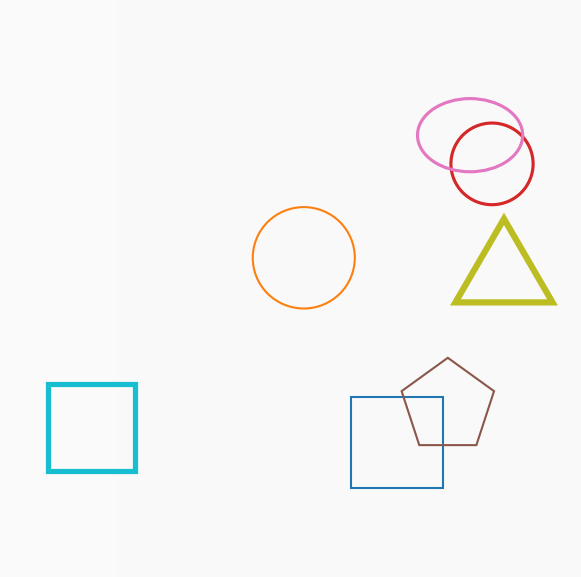[{"shape": "square", "thickness": 1, "radius": 0.39, "center": [0.683, 0.233]}, {"shape": "circle", "thickness": 1, "radius": 0.44, "center": [0.523, 0.553]}, {"shape": "circle", "thickness": 1.5, "radius": 0.35, "center": [0.846, 0.715]}, {"shape": "pentagon", "thickness": 1, "radius": 0.42, "center": [0.77, 0.296]}, {"shape": "oval", "thickness": 1.5, "radius": 0.45, "center": [0.809, 0.765]}, {"shape": "triangle", "thickness": 3, "radius": 0.48, "center": [0.867, 0.524]}, {"shape": "square", "thickness": 2.5, "radius": 0.38, "center": [0.158, 0.258]}]